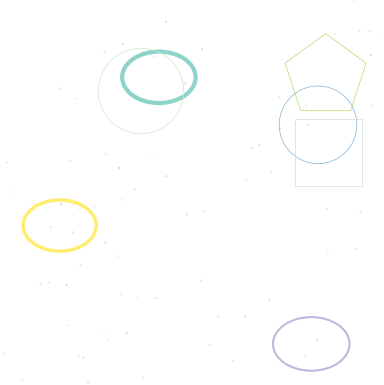[{"shape": "oval", "thickness": 3, "radius": 0.48, "center": [0.413, 0.799]}, {"shape": "oval", "thickness": 1.5, "radius": 0.5, "center": [0.808, 0.107]}, {"shape": "circle", "thickness": 0.5, "radius": 0.5, "center": [0.826, 0.676]}, {"shape": "pentagon", "thickness": 0.5, "radius": 0.55, "center": [0.846, 0.802]}, {"shape": "square", "thickness": 0.5, "radius": 0.43, "center": [0.854, 0.604]}, {"shape": "circle", "thickness": 0.5, "radius": 0.55, "center": [0.366, 0.764]}, {"shape": "oval", "thickness": 2.5, "radius": 0.47, "center": [0.155, 0.414]}]